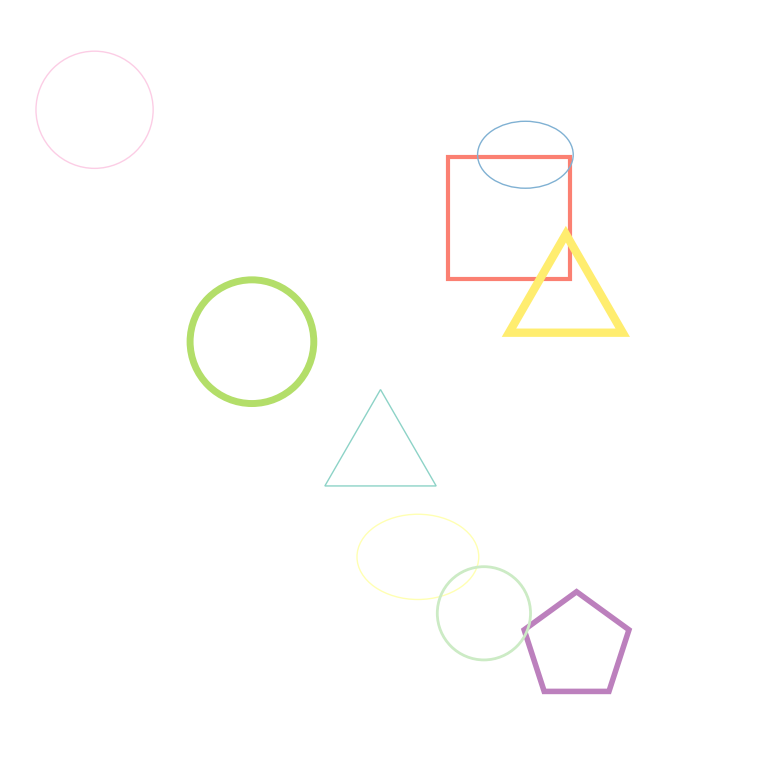[{"shape": "triangle", "thickness": 0.5, "radius": 0.42, "center": [0.494, 0.411]}, {"shape": "oval", "thickness": 0.5, "radius": 0.4, "center": [0.543, 0.277]}, {"shape": "square", "thickness": 1.5, "radius": 0.4, "center": [0.661, 0.717]}, {"shape": "oval", "thickness": 0.5, "radius": 0.31, "center": [0.682, 0.799]}, {"shape": "circle", "thickness": 2.5, "radius": 0.4, "center": [0.327, 0.556]}, {"shape": "circle", "thickness": 0.5, "radius": 0.38, "center": [0.123, 0.857]}, {"shape": "pentagon", "thickness": 2, "radius": 0.36, "center": [0.749, 0.16]}, {"shape": "circle", "thickness": 1, "radius": 0.3, "center": [0.628, 0.203]}, {"shape": "triangle", "thickness": 3, "radius": 0.43, "center": [0.735, 0.611]}]